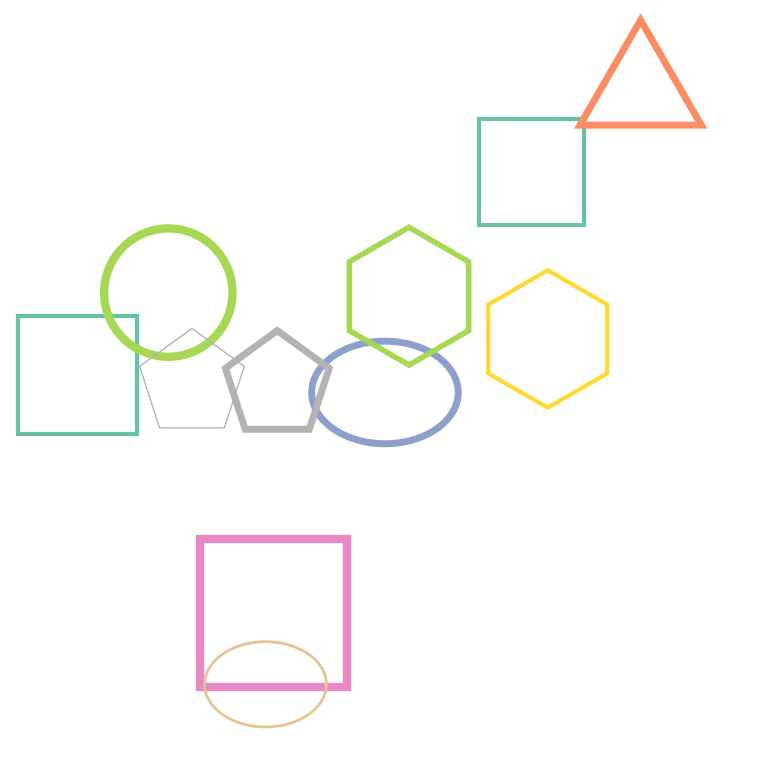[{"shape": "square", "thickness": 1.5, "radius": 0.34, "center": [0.69, 0.777]}, {"shape": "square", "thickness": 1.5, "radius": 0.38, "center": [0.101, 0.513]}, {"shape": "triangle", "thickness": 2.5, "radius": 0.45, "center": [0.832, 0.883]}, {"shape": "oval", "thickness": 2.5, "radius": 0.48, "center": [0.5, 0.49]}, {"shape": "square", "thickness": 3, "radius": 0.48, "center": [0.355, 0.204]}, {"shape": "circle", "thickness": 3, "radius": 0.42, "center": [0.219, 0.62]}, {"shape": "hexagon", "thickness": 2, "radius": 0.45, "center": [0.531, 0.615]}, {"shape": "hexagon", "thickness": 1.5, "radius": 0.45, "center": [0.711, 0.56]}, {"shape": "oval", "thickness": 1, "radius": 0.4, "center": [0.345, 0.111]}, {"shape": "pentagon", "thickness": 2.5, "radius": 0.35, "center": [0.36, 0.5]}, {"shape": "pentagon", "thickness": 0.5, "radius": 0.36, "center": [0.249, 0.502]}]